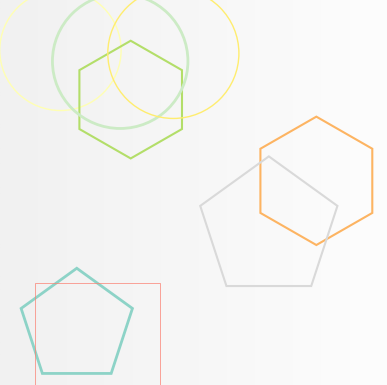[{"shape": "pentagon", "thickness": 2, "radius": 0.76, "center": [0.198, 0.152]}, {"shape": "circle", "thickness": 1, "radius": 0.78, "center": [0.156, 0.87]}, {"shape": "square", "thickness": 0.5, "radius": 0.8, "center": [0.251, 0.104]}, {"shape": "hexagon", "thickness": 1.5, "radius": 0.83, "center": [0.816, 0.53]}, {"shape": "hexagon", "thickness": 1.5, "radius": 0.76, "center": [0.337, 0.741]}, {"shape": "pentagon", "thickness": 1.5, "radius": 0.93, "center": [0.694, 0.408]}, {"shape": "circle", "thickness": 2, "radius": 0.87, "center": [0.31, 0.841]}, {"shape": "circle", "thickness": 1, "radius": 0.85, "center": [0.447, 0.862]}]